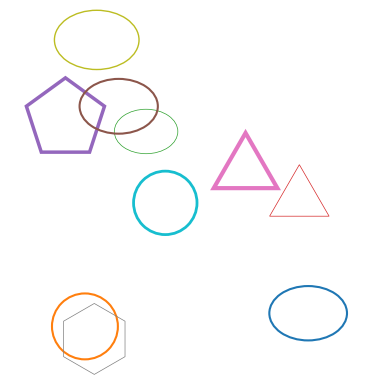[{"shape": "oval", "thickness": 1.5, "radius": 0.5, "center": [0.8, 0.186]}, {"shape": "circle", "thickness": 1.5, "radius": 0.43, "center": [0.221, 0.152]}, {"shape": "oval", "thickness": 0.5, "radius": 0.41, "center": [0.379, 0.659]}, {"shape": "triangle", "thickness": 0.5, "radius": 0.45, "center": [0.778, 0.483]}, {"shape": "pentagon", "thickness": 2.5, "radius": 0.53, "center": [0.17, 0.691]}, {"shape": "oval", "thickness": 1.5, "radius": 0.51, "center": [0.308, 0.724]}, {"shape": "triangle", "thickness": 3, "radius": 0.48, "center": [0.638, 0.559]}, {"shape": "hexagon", "thickness": 0.5, "radius": 0.46, "center": [0.245, 0.12]}, {"shape": "oval", "thickness": 1, "radius": 0.55, "center": [0.251, 0.896]}, {"shape": "circle", "thickness": 2, "radius": 0.41, "center": [0.429, 0.473]}]